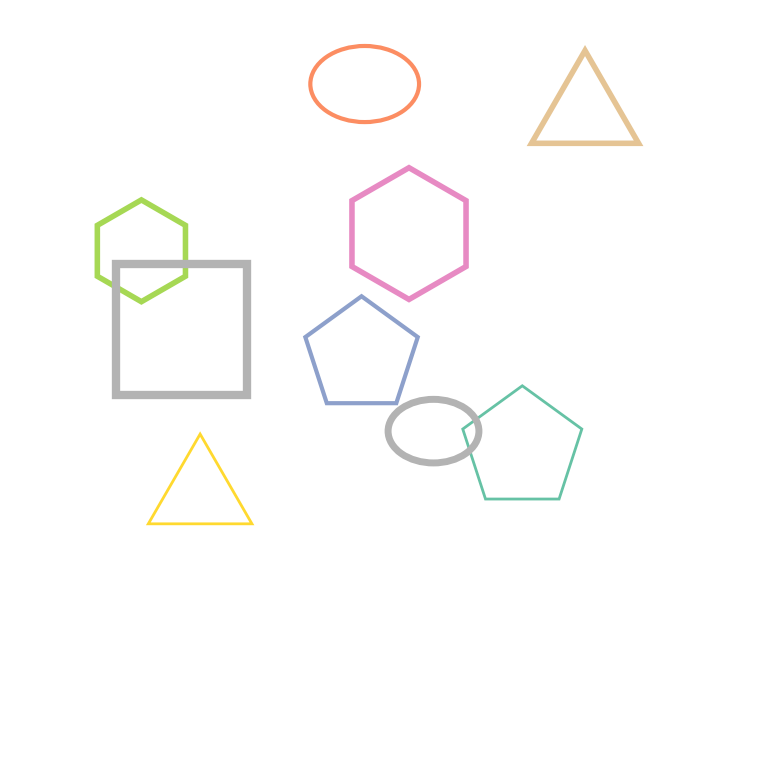[{"shape": "pentagon", "thickness": 1, "radius": 0.41, "center": [0.678, 0.418]}, {"shape": "oval", "thickness": 1.5, "radius": 0.35, "center": [0.474, 0.891]}, {"shape": "pentagon", "thickness": 1.5, "radius": 0.38, "center": [0.47, 0.538]}, {"shape": "hexagon", "thickness": 2, "radius": 0.43, "center": [0.531, 0.697]}, {"shape": "hexagon", "thickness": 2, "radius": 0.33, "center": [0.184, 0.674]}, {"shape": "triangle", "thickness": 1, "radius": 0.39, "center": [0.26, 0.359]}, {"shape": "triangle", "thickness": 2, "radius": 0.4, "center": [0.76, 0.854]}, {"shape": "square", "thickness": 3, "radius": 0.42, "center": [0.236, 0.572]}, {"shape": "oval", "thickness": 2.5, "radius": 0.29, "center": [0.563, 0.44]}]